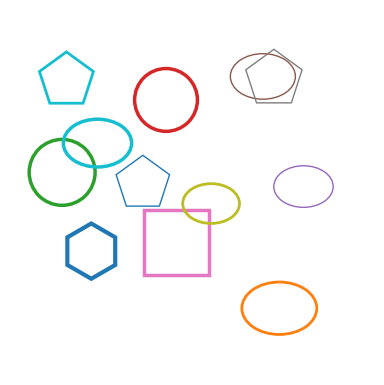[{"shape": "hexagon", "thickness": 3, "radius": 0.36, "center": [0.237, 0.348]}, {"shape": "pentagon", "thickness": 1, "radius": 0.36, "center": [0.371, 0.524]}, {"shape": "oval", "thickness": 2, "radius": 0.49, "center": [0.725, 0.199]}, {"shape": "circle", "thickness": 2.5, "radius": 0.43, "center": [0.161, 0.552]}, {"shape": "circle", "thickness": 2.5, "radius": 0.41, "center": [0.431, 0.74]}, {"shape": "oval", "thickness": 1, "radius": 0.39, "center": [0.788, 0.515]}, {"shape": "oval", "thickness": 1, "radius": 0.42, "center": [0.683, 0.801]}, {"shape": "square", "thickness": 2.5, "radius": 0.42, "center": [0.457, 0.37]}, {"shape": "pentagon", "thickness": 1, "radius": 0.38, "center": [0.712, 0.795]}, {"shape": "oval", "thickness": 2, "radius": 0.37, "center": [0.548, 0.471]}, {"shape": "oval", "thickness": 2.5, "radius": 0.44, "center": [0.253, 0.628]}, {"shape": "pentagon", "thickness": 2, "radius": 0.37, "center": [0.173, 0.792]}]